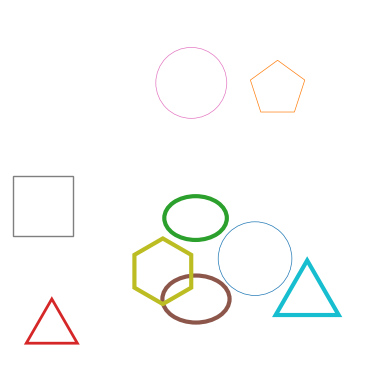[{"shape": "circle", "thickness": 0.5, "radius": 0.48, "center": [0.662, 0.328]}, {"shape": "pentagon", "thickness": 0.5, "radius": 0.37, "center": [0.721, 0.769]}, {"shape": "oval", "thickness": 3, "radius": 0.41, "center": [0.508, 0.434]}, {"shape": "triangle", "thickness": 2, "radius": 0.38, "center": [0.135, 0.147]}, {"shape": "oval", "thickness": 3, "radius": 0.44, "center": [0.509, 0.223]}, {"shape": "circle", "thickness": 0.5, "radius": 0.46, "center": [0.497, 0.785]}, {"shape": "square", "thickness": 1, "radius": 0.39, "center": [0.112, 0.464]}, {"shape": "hexagon", "thickness": 3, "radius": 0.43, "center": [0.423, 0.295]}, {"shape": "triangle", "thickness": 3, "radius": 0.47, "center": [0.798, 0.229]}]